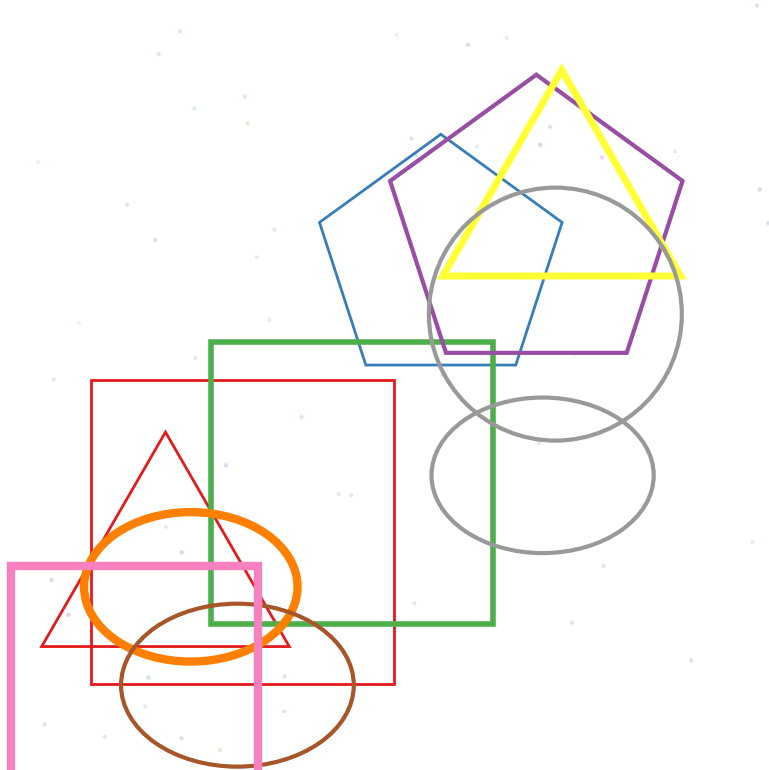[{"shape": "square", "thickness": 1, "radius": 0.98, "center": [0.315, 0.309]}, {"shape": "triangle", "thickness": 1, "radius": 0.93, "center": [0.215, 0.253]}, {"shape": "pentagon", "thickness": 1, "radius": 0.83, "center": [0.572, 0.66]}, {"shape": "square", "thickness": 2, "radius": 0.92, "center": [0.457, 0.372]}, {"shape": "pentagon", "thickness": 1.5, "radius": 1.0, "center": [0.697, 0.703]}, {"shape": "oval", "thickness": 3, "radius": 0.69, "center": [0.248, 0.238]}, {"shape": "triangle", "thickness": 2.5, "radius": 0.89, "center": [0.729, 0.731]}, {"shape": "oval", "thickness": 1.5, "radius": 0.76, "center": [0.308, 0.11]}, {"shape": "square", "thickness": 3, "radius": 0.8, "center": [0.175, 0.104]}, {"shape": "circle", "thickness": 1.5, "radius": 0.82, "center": [0.721, 0.592]}, {"shape": "oval", "thickness": 1.5, "radius": 0.72, "center": [0.705, 0.383]}]